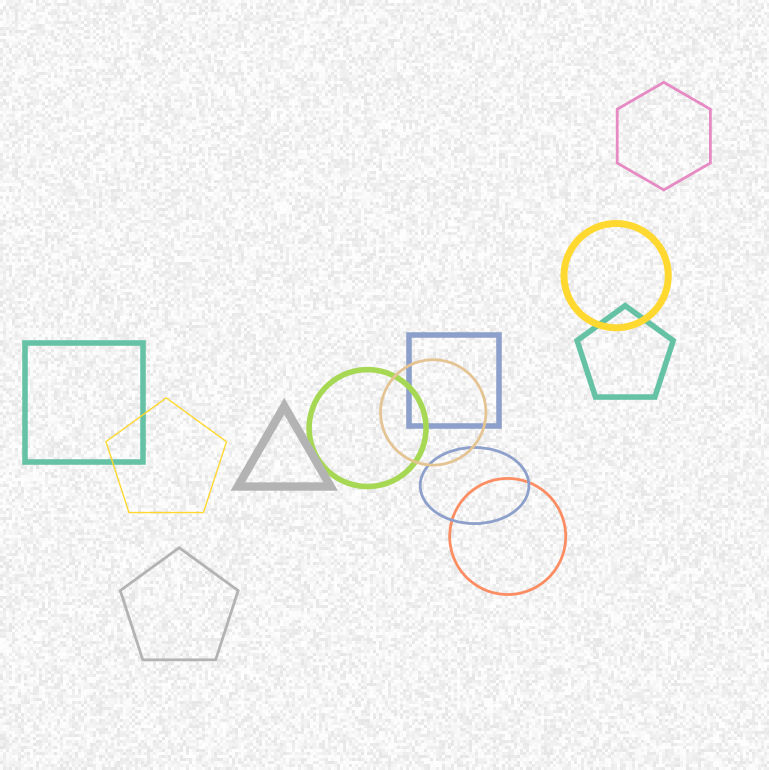[{"shape": "square", "thickness": 2, "radius": 0.39, "center": [0.109, 0.477]}, {"shape": "pentagon", "thickness": 2, "radius": 0.33, "center": [0.812, 0.537]}, {"shape": "circle", "thickness": 1, "radius": 0.38, "center": [0.659, 0.303]}, {"shape": "square", "thickness": 2, "radius": 0.29, "center": [0.59, 0.506]}, {"shape": "oval", "thickness": 1, "radius": 0.35, "center": [0.616, 0.369]}, {"shape": "hexagon", "thickness": 1, "radius": 0.35, "center": [0.862, 0.823]}, {"shape": "circle", "thickness": 2, "radius": 0.38, "center": [0.477, 0.444]}, {"shape": "pentagon", "thickness": 0.5, "radius": 0.41, "center": [0.216, 0.401]}, {"shape": "circle", "thickness": 2.5, "radius": 0.34, "center": [0.8, 0.642]}, {"shape": "circle", "thickness": 1, "radius": 0.34, "center": [0.563, 0.464]}, {"shape": "pentagon", "thickness": 1, "radius": 0.4, "center": [0.233, 0.208]}, {"shape": "triangle", "thickness": 3, "radius": 0.35, "center": [0.369, 0.403]}]